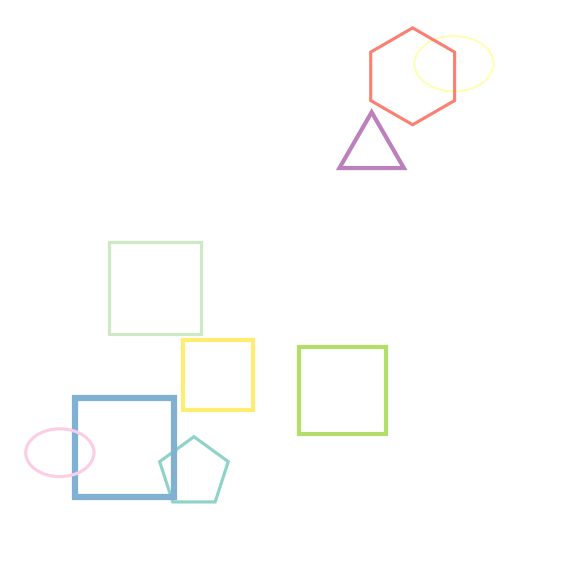[{"shape": "pentagon", "thickness": 1.5, "radius": 0.31, "center": [0.336, 0.18]}, {"shape": "oval", "thickness": 1, "radius": 0.34, "center": [0.786, 0.889]}, {"shape": "hexagon", "thickness": 1.5, "radius": 0.42, "center": [0.715, 0.867]}, {"shape": "square", "thickness": 3, "radius": 0.43, "center": [0.215, 0.224]}, {"shape": "square", "thickness": 2, "radius": 0.38, "center": [0.593, 0.323]}, {"shape": "oval", "thickness": 1.5, "radius": 0.3, "center": [0.104, 0.215]}, {"shape": "triangle", "thickness": 2, "radius": 0.32, "center": [0.644, 0.74]}, {"shape": "square", "thickness": 1.5, "radius": 0.4, "center": [0.268, 0.501]}, {"shape": "square", "thickness": 2, "radius": 0.3, "center": [0.377, 0.35]}]